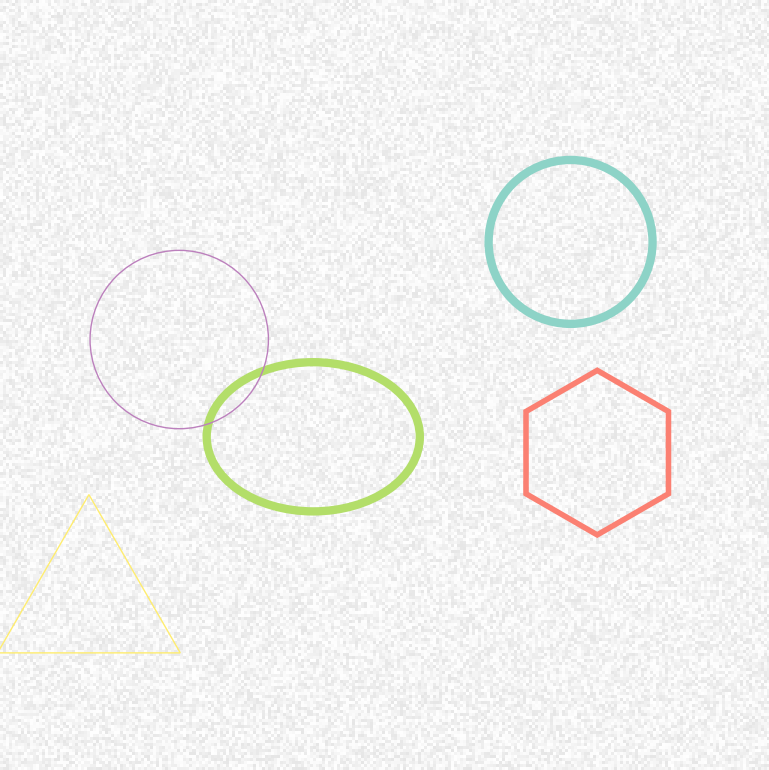[{"shape": "circle", "thickness": 3, "radius": 0.53, "center": [0.741, 0.686]}, {"shape": "hexagon", "thickness": 2, "radius": 0.53, "center": [0.776, 0.412]}, {"shape": "oval", "thickness": 3, "radius": 0.69, "center": [0.407, 0.433]}, {"shape": "circle", "thickness": 0.5, "radius": 0.58, "center": [0.233, 0.559]}, {"shape": "triangle", "thickness": 0.5, "radius": 0.69, "center": [0.115, 0.221]}]